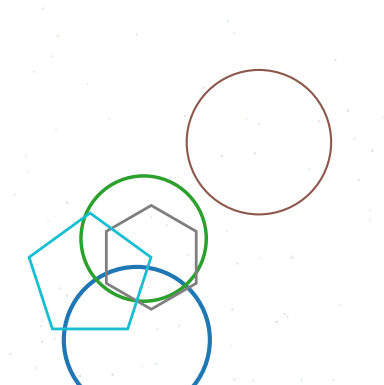[{"shape": "circle", "thickness": 3, "radius": 0.95, "center": [0.355, 0.117]}, {"shape": "circle", "thickness": 2.5, "radius": 0.81, "center": [0.373, 0.38]}, {"shape": "circle", "thickness": 1.5, "radius": 0.94, "center": [0.673, 0.631]}, {"shape": "hexagon", "thickness": 2, "radius": 0.67, "center": [0.393, 0.332]}, {"shape": "pentagon", "thickness": 2, "radius": 0.83, "center": [0.234, 0.28]}]